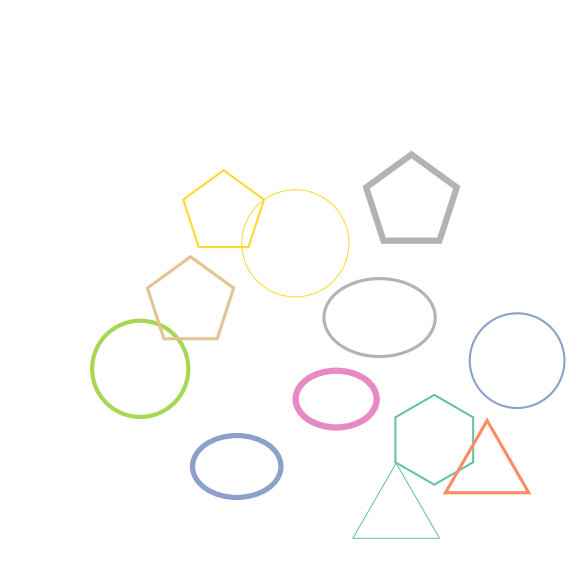[{"shape": "triangle", "thickness": 0.5, "radius": 0.43, "center": [0.686, 0.11]}, {"shape": "hexagon", "thickness": 1, "radius": 0.39, "center": [0.752, 0.238]}, {"shape": "triangle", "thickness": 1.5, "radius": 0.42, "center": [0.843, 0.188]}, {"shape": "circle", "thickness": 1, "radius": 0.41, "center": [0.895, 0.375]}, {"shape": "oval", "thickness": 2.5, "radius": 0.38, "center": [0.41, 0.191]}, {"shape": "oval", "thickness": 3, "radius": 0.35, "center": [0.582, 0.308]}, {"shape": "circle", "thickness": 2, "radius": 0.42, "center": [0.243, 0.36]}, {"shape": "pentagon", "thickness": 1, "radius": 0.37, "center": [0.387, 0.631]}, {"shape": "circle", "thickness": 0.5, "radius": 0.46, "center": [0.511, 0.578]}, {"shape": "pentagon", "thickness": 1.5, "radius": 0.39, "center": [0.33, 0.476]}, {"shape": "pentagon", "thickness": 3, "radius": 0.41, "center": [0.713, 0.649]}, {"shape": "oval", "thickness": 1.5, "radius": 0.48, "center": [0.657, 0.449]}]